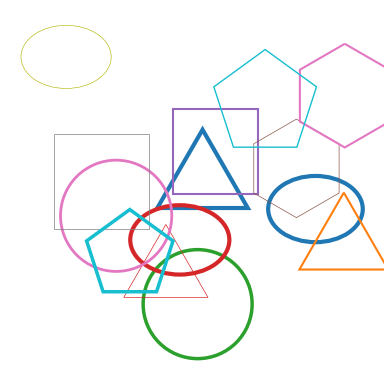[{"shape": "triangle", "thickness": 3, "radius": 0.68, "center": [0.526, 0.528]}, {"shape": "oval", "thickness": 3, "radius": 0.61, "center": [0.819, 0.457]}, {"shape": "triangle", "thickness": 1.5, "radius": 0.67, "center": [0.893, 0.367]}, {"shape": "circle", "thickness": 2.5, "radius": 0.71, "center": [0.513, 0.21]}, {"shape": "triangle", "thickness": 0.5, "radius": 0.63, "center": [0.431, 0.291]}, {"shape": "oval", "thickness": 3, "radius": 0.64, "center": [0.467, 0.377]}, {"shape": "square", "thickness": 1.5, "radius": 0.55, "center": [0.56, 0.608]}, {"shape": "hexagon", "thickness": 0.5, "radius": 0.64, "center": [0.77, 0.563]}, {"shape": "circle", "thickness": 2, "radius": 0.72, "center": [0.302, 0.44]}, {"shape": "hexagon", "thickness": 1.5, "radius": 0.67, "center": [0.895, 0.752]}, {"shape": "square", "thickness": 0.5, "radius": 0.62, "center": [0.264, 0.529]}, {"shape": "oval", "thickness": 0.5, "radius": 0.59, "center": [0.172, 0.852]}, {"shape": "pentagon", "thickness": 2.5, "radius": 0.59, "center": [0.337, 0.338]}, {"shape": "pentagon", "thickness": 1, "radius": 0.7, "center": [0.689, 0.731]}]